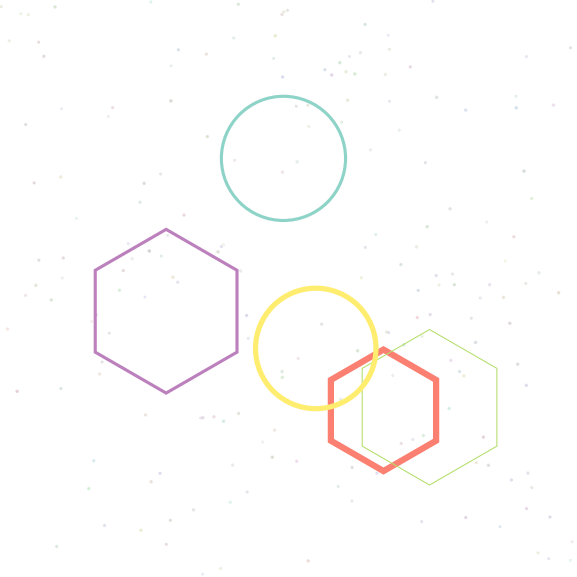[{"shape": "circle", "thickness": 1.5, "radius": 0.54, "center": [0.491, 0.725]}, {"shape": "hexagon", "thickness": 3, "radius": 0.53, "center": [0.664, 0.289]}, {"shape": "hexagon", "thickness": 0.5, "radius": 0.67, "center": [0.744, 0.294]}, {"shape": "hexagon", "thickness": 1.5, "radius": 0.71, "center": [0.288, 0.46]}, {"shape": "circle", "thickness": 2.5, "radius": 0.52, "center": [0.547, 0.396]}]